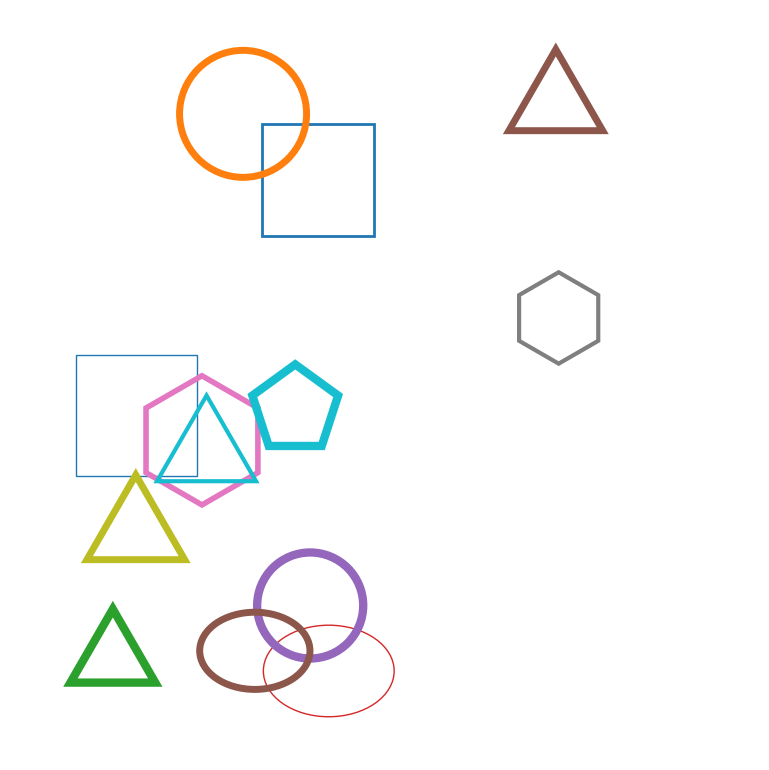[{"shape": "square", "thickness": 1, "radius": 0.36, "center": [0.413, 0.766]}, {"shape": "square", "thickness": 0.5, "radius": 0.39, "center": [0.177, 0.461]}, {"shape": "circle", "thickness": 2.5, "radius": 0.41, "center": [0.316, 0.852]}, {"shape": "triangle", "thickness": 3, "radius": 0.32, "center": [0.147, 0.145]}, {"shape": "oval", "thickness": 0.5, "radius": 0.42, "center": [0.427, 0.129]}, {"shape": "circle", "thickness": 3, "radius": 0.34, "center": [0.403, 0.214]}, {"shape": "triangle", "thickness": 2.5, "radius": 0.35, "center": [0.722, 0.865]}, {"shape": "oval", "thickness": 2.5, "radius": 0.36, "center": [0.331, 0.155]}, {"shape": "hexagon", "thickness": 2, "radius": 0.42, "center": [0.262, 0.428]}, {"shape": "hexagon", "thickness": 1.5, "radius": 0.3, "center": [0.726, 0.587]}, {"shape": "triangle", "thickness": 2.5, "radius": 0.37, "center": [0.176, 0.31]}, {"shape": "pentagon", "thickness": 3, "radius": 0.29, "center": [0.383, 0.468]}, {"shape": "triangle", "thickness": 1.5, "radius": 0.37, "center": [0.268, 0.412]}]